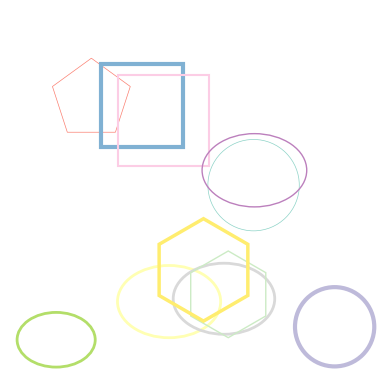[{"shape": "circle", "thickness": 0.5, "radius": 0.59, "center": [0.659, 0.519]}, {"shape": "oval", "thickness": 2, "radius": 0.67, "center": [0.439, 0.217]}, {"shape": "circle", "thickness": 3, "radius": 0.51, "center": [0.869, 0.151]}, {"shape": "pentagon", "thickness": 0.5, "radius": 0.53, "center": [0.237, 0.743]}, {"shape": "square", "thickness": 3, "radius": 0.54, "center": [0.369, 0.726]}, {"shape": "oval", "thickness": 2, "radius": 0.51, "center": [0.146, 0.118]}, {"shape": "square", "thickness": 1.5, "radius": 0.59, "center": [0.425, 0.687]}, {"shape": "oval", "thickness": 2, "radius": 0.66, "center": [0.582, 0.224]}, {"shape": "oval", "thickness": 1, "radius": 0.68, "center": [0.661, 0.558]}, {"shape": "hexagon", "thickness": 1, "radius": 0.56, "center": [0.593, 0.235]}, {"shape": "hexagon", "thickness": 2.5, "radius": 0.67, "center": [0.529, 0.299]}]